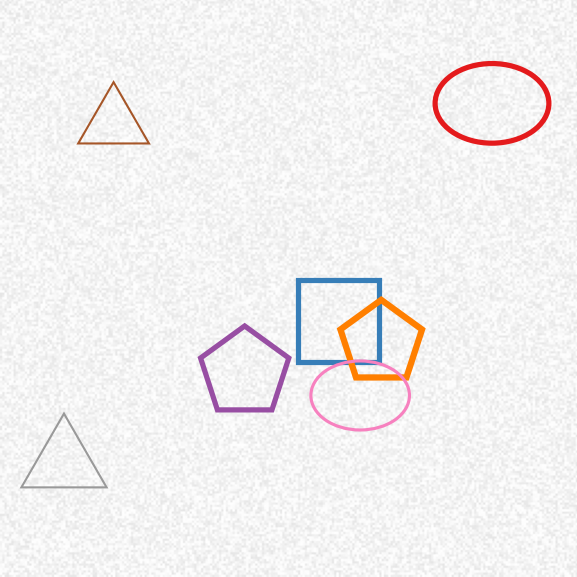[{"shape": "oval", "thickness": 2.5, "radius": 0.49, "center": [0.852, 0.82]}, {"shape": "square", "thickness": 2.5, "radius": 0.35, "center": [0.586, 0.443]}, {"shape": "pentagon", "thickness": 2.5, "radius": 0.4, "center": [0.424, 0.354]}, {"shape": "pentagon", "thickness": 3, "radius": 0.37, "center": [0.66, 0.406]}, {"shape": "triangle", "thickness": 1, "radius": 0.35, "center": [0.197, 0.786]}, {"shape": "oval", "thickness": 1.5, "radius": 0.43, "center": [0.624, 0.314]}, {"shape": "triangle", "thickness": 1, "radius": 0.43, "center": [0.111, 0.198]}]